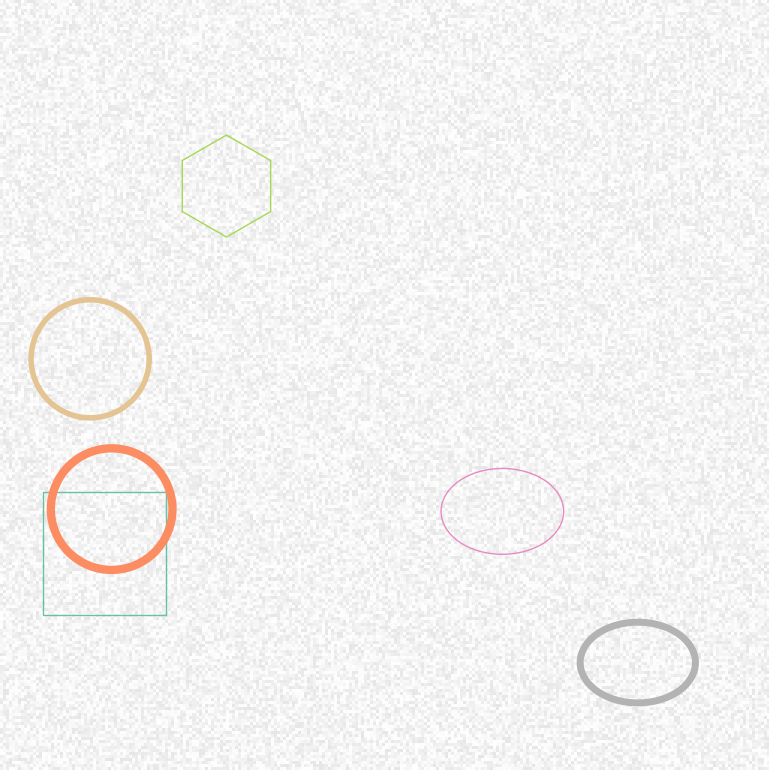[{"shape": "square", "thickness": 0.5, "radius": 0.4, "center": [0.136, 0.281]}, {"shape": "circle", "thickness": 3, "radius": 0.39, "center": [0.145, 0.339]}, {"shape": "oval", "thickness": 0.5, "radius": 0.4, "center": [0.652, 0.336]}, {"shape": "hexagon", "thickness": 0.5, "radius": 0.33, "center": [0.294, 0.758]}, {"shape": "circle", "thickness": 2, "radius": 0.38, "center": [0.117, 0.534]}, {"shape": "oval", "thickness": 2.5, "radius": 0.37, "center": [0.828, 0.14]}]